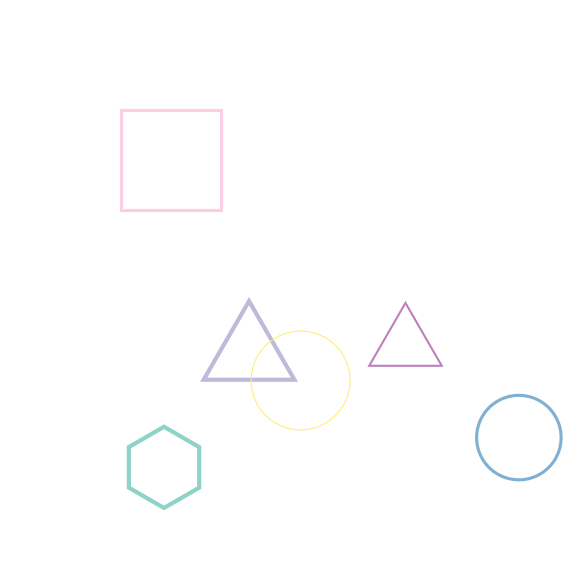[{"shape": "hexagon", "thickness": 2, "radius": 0.35, "center": [0.284, 0.19]}, {"shape": "triangle", "thickness": 2, "radius": 0.45, "center": [0.431, 0.387]}, {"shape": "circle", "thickness": 1.5, "radius": 0.37, "center": [0.898, 0.241]}, {"shape": "square", "thickness": 1.5, "radius": 0.43, "center": [0.296, 0.722]}, {"shape": "triangle", "thickness": 1, "radius": 0.36, "center": [0.702, 0.402]}, {"shape": "circle", "thickness": 0.5, "radius": 0.43, "center": [0.521, 0.34]}]